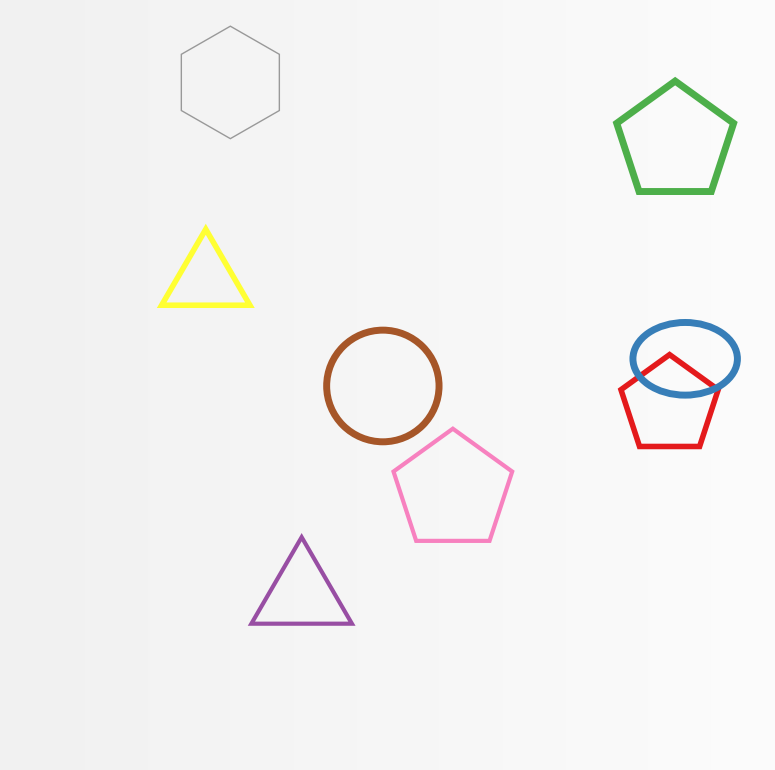[{"shape": "pentagon", "thickness": 2, "radius": 0.33, "center": [0.864, 0.474]}, {"shape": "oval", "thickness": 2.5, "radius": 0.34, "center": [0.884, 0.534]}, {"shape": "pentagon", "thickness": 2.5, "radius": 0.4, "center": [0.871, 0.815]}, {"shape": "triangle", "thickness": 1.5, "radius": 0.37, "center": [0.389, 0.227]}, {"shape": "triangle", "thickness": 2, "radius": 0.33, "center": [0.266, 0.636]}, {"shape": "circle", "thickness": 2.5, "radius": 0.36, "center": [0.494, 0.499]}, {"shape": "pentagon", "thickness": 1.5, "radius": 0.4, "center": [0.584, 0.363]}, {"shape": "hexagon", "thickness": 0.5, "radius": 0.37, "center": [0.297, 0.893]}]